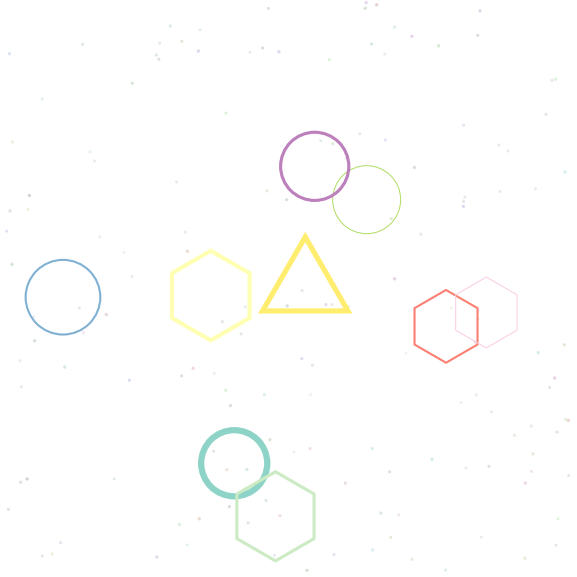[{"shape": "circle", "thickness": 3, "radius": 0.29, "center": [0.406, 0.197]}, {"shape": "hexagon", "thickness": 2, "radius": 0.39, "center": [0.365, 0.487]}, {"shape": "hexagon", "thickness": 1, "radius": 0.31, "center": [0.772, 0.434]}, {"shape": "circle", "thickness": 1, "radius": 0.32, "center": [0.109, 0.485]}, {"shape": "circle", "thickness": 0.5, "radius": 0.29, "center": [0.635, 0.653]}, {"shape": "hexagon", "thickness": 0.5, "radius": 0.31, "center": [0.842, 0.458]}, {"shape": "circle", "thickness": 1.5, "radius": 0.3, "center": [0.545, 0.711]}, {"shape": "hexagon", "thickness": 1.5, "radius": 0.39, "center": [0.477, 0.105]}, {"shape": "triangle", "thickness": 2.5, "radius": 0.43, "center": [0.529, 0.503]}]